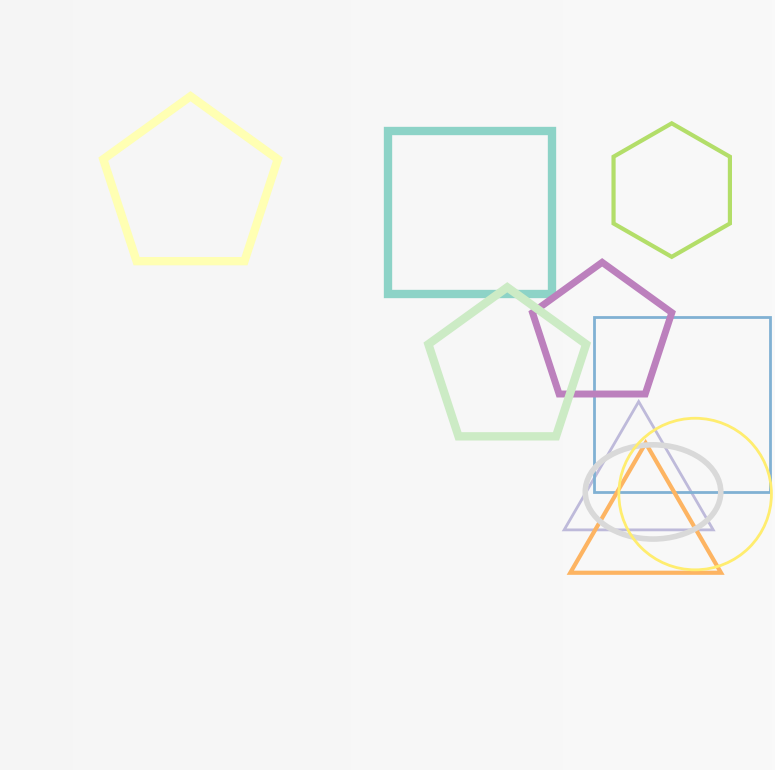[{"shape": "square", "thickness": 3, "radius": 0.53, "center": [0.607, 0.724]}, {"shape": "pentagon", "thickness": 3, "radius": 0.59, "center": [0.246, 0.757]}, {"shape": "triangle", "thickness": 1, "radius": 0.56, "center": [0.824, 0.367]}, {"shape": "square", "thickness": 1, "radius": 0.57, "center": [0.88, 0.475]}, {"shape": "triangle", "thickness": 1.5, "radius": 0.56, "center": [0.833, 0.312]}, {"shape": "hexagon", "thickness": 1.5, "radius": 0.43, "center": [0.867, 0.753]}, {"shape": "oval", "thickness": 2, "radius": 0.44, "center": [0.843, 0.361]}, {"shape": "pentagon", "thickness": 2.5, "radius": 0.47, "center": [0.777, 0.565]}, {"shape": "pentagon", "thickness": 3, "radius": 0.54, "center": [0.655, 0.52]}, {"shape": "circle", "thickness": 1, "radius": 0.49, "center": [0.897, 0.358]}]